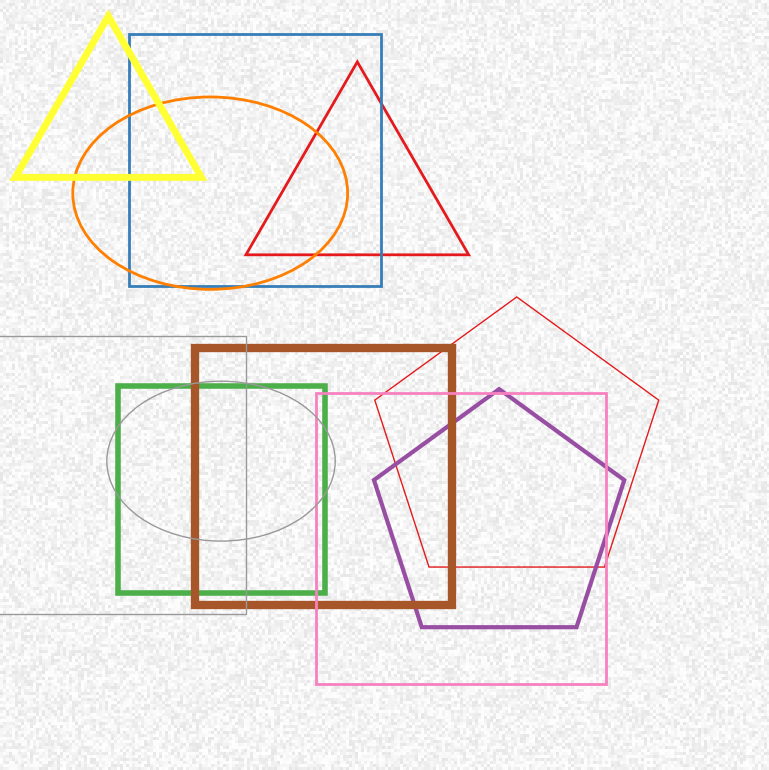[{"shape": "triangle", "thickness": 1, "radius": 0.84, "center": [0.464, 0.753]}, {"shape": "pentagon", "thickness": 0.5, "radius": 0.97, "center": [0.671, 0.42]}, {"shape": "square", "thickness": 1, "radius": 0.82, "center": [0.331, 0.792]}, {"shape": "square", "thickness": 2, "radius": 0.67, "center": [0.287, 0.364]}, {"shape": "pentagon", "thickness": 1.5, "radius": 0.85, "center": [0.648, 0.324]}, {"shape": "oval", "thickness": 1, "radius": 0.89, "center": [0.273, 0.749]}, {"shape": "triangle", "thickness": 2.5, "radius": 0.7, "center": [0.141, 0.839]}, {"shape": "square", "thickness": 3, "radius": 0.83, "center": [0.42, 0.381]}, {"shape": "square", "thickness": 1, "radius": 0.94, "center": [0.599, 0.301]}, {"shape": "square", "thickness": 0.5, "radius": 0.9, "center": [0.139, 0.383]}, {"shape": "oval", "thickness": 0.5, "radius": 0.74, "center": [0.287, 0.401]}]